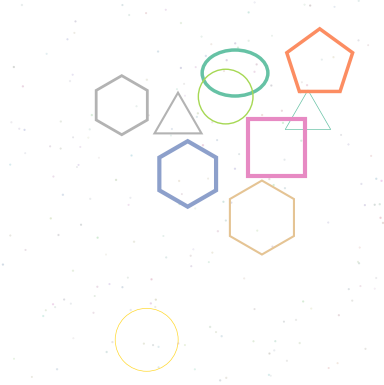[{"shape": "triangle", "thickness": 0.5, "radius": 0.34, "center": [0.8, 0.698]}, {"shape": "oval", "thickness": 2.5, "radius": 0.43, "center": [0.61, 0.81]}, {"shape": "pentagon", "thickness": 2.5, "radius": 0.45, "center": [0.83, 0.835]}, {"shape": "hexagon", "thickness": 3, "radius": 0.43, "center": [0.488, 0.548]}, {"shape": "square", "thickness": 3, "radius": 0.36, "center": [0.718, 0.617]}, {"shape": "circle", "thickness": 1, "radius": 0.35, "center": [0.586, 0.749]}, {"shape": "circle", "thickness": 0.5, "radius": 0.41, "center": [0.381, 0.117]}, {"shape": "hexagon", "thickness": 1.5, "radius": 0.48, "center": [0.68, 0.435]}, {"shape": "hexagon", "thickness": 2, "radius": 0.38, "center": [0.316, 0.727]}, {"shape": "triangle", "thickness": 1.5, "radius": 0.35, "center": [0.462, 0.689]}]